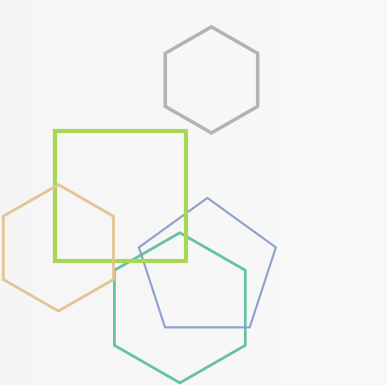[{"shape": "hexagon", "thickness": 2, "radius": 0.98, "center": [0.464, 0.201]}, {"shape": "pentagon", "thickness": 1.5, "radius": 0.93, "center": [0.535, 0.3]}, {"shape": "square", "thickness": 3, "radius": 0.84, "center": [0.311, 0.492]}, {"shape": "hexagon", "thickness": 2, "radius": 0.82, "center": [0.151, 0.356]}, {"shape": "hexagon", "thickness": 2.5, "radius": 0.69, "center": [0.546, 0.792]}]